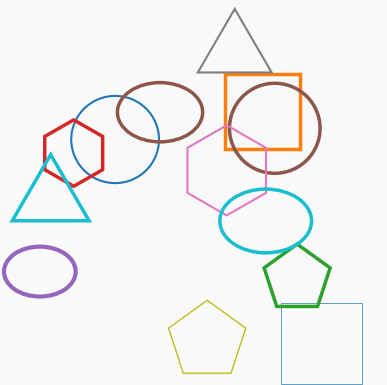[{"shape": "square", "thickness": 0.5, "radius": 0.52, "center": [0.83, 0.108]}, {"shape": "circle", "thickness": 1.5, "radius": 0.57, "center": [0.297, 0.638]}, {"shape": "square", "thickness": 2.5, "radius": 0.49, "center": [0.677, 0.71]}, {"shape": "pentagon", "thickness": 2.5, "radius": 0.45, "center": [0.767, 0.277]}, {"shape": "hexagon", "thickness": 2.5, "radius": 0.43, "center": [0.19, 0.602]}, {"shape": "oval", "thickness": 3, "radius": 0.46, "center": [0.103, 0.295]}, {"shape": "circle", "thickness": 2.5, "radius": 0.58, "center": [0.709, 0.667]}, {"shape": "oval", "thickness": 2.5, "radius": 0.55, "center": [0.413, 0.708]}, {"shape": "hexagon", "thickness": 1.5, "radius": 0.59, "center": [0.585, 0.558]}, {"shape": "triangle", "thickness": 1.5, "radius": 0.55, "center": [0.606, 0.867]}, {"shape": "pentagon", "thickness": 1, "radius": 0.52, "center": [0.535, 0.115]}, {"shape": "triangle", "thickness": 2.5, "radius": 0.57, "center": [0.131, 0.484]}, {"shape": "oval", "thickness": 2.5, "radius": 0.59, "center": [0.686, 0.426]}]